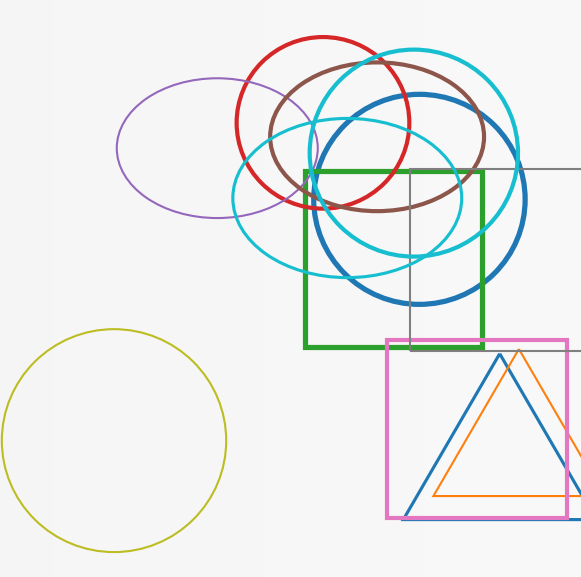[{"shape": "circle", "thickness": 2.5, "radius": 0.91, "center": [0.722, 0.654]}, {"shape": "triangle", "thickness": 1.5, "radius": 0.96, "center": [0.86, 0.195]}, {"shape": "triangle", "thickness": 1, "radius": 0.85, "center": [0.893, 0.225]}, {"shape": "square", "thickness": 2.5, "radius": 0.76, "center": [0.677, 0.551]}, {"shape": "circle", "thickness": 2, "radius": 0.74, "center": [0.556, 0.786]}, {"shape": "oval", "thickness": 1, "radius": 0.86, "center": [0.374, 0.743]}, {"shape": "oval", "thickness": 2, "radius": 0.92, "center": [0.649, 0.762]}, {"shape": "square", "thickness": 2, "radius": 0.77, "center": [0.821, 0.256]}, {"shape": "square", "thickness": 1, "radius": 0.79, "center": [0.863, 0.548]}, {"shape": "circle", "thickness": 1, "radius": 0.97, "center": [0.196, 0.236]}, {"shape": "circle", "thickness": 2, "radius": 0.9, "center": [0.712, 0.734]}, {"shape": "oval", "thickness": 1.5, "radius": 0.98, "center": [0.597, 0.656]}]